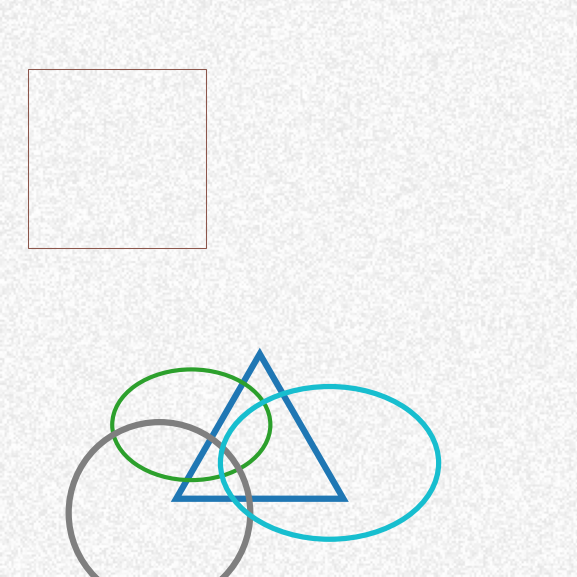[{"shape": "triangle", "thickness": 3, "radius": 0.84, "center": [0.45, 0.219]}, {"shape": "oval", "thickness": 2, "radius": 0.68, "center": [0.331, 0.264]}, {"shape": "square", "thickness": 0.5, "radius": 0.77, "center": [0.203, 0.725]}, {"shape": "circle", "thickness": 3, "radius": 0.79, "center": [0.276, 0.111]}, {"shape": "oval", "thickness": 2.5, "radius": 0.94, "center": [0.571, 0.198]}]